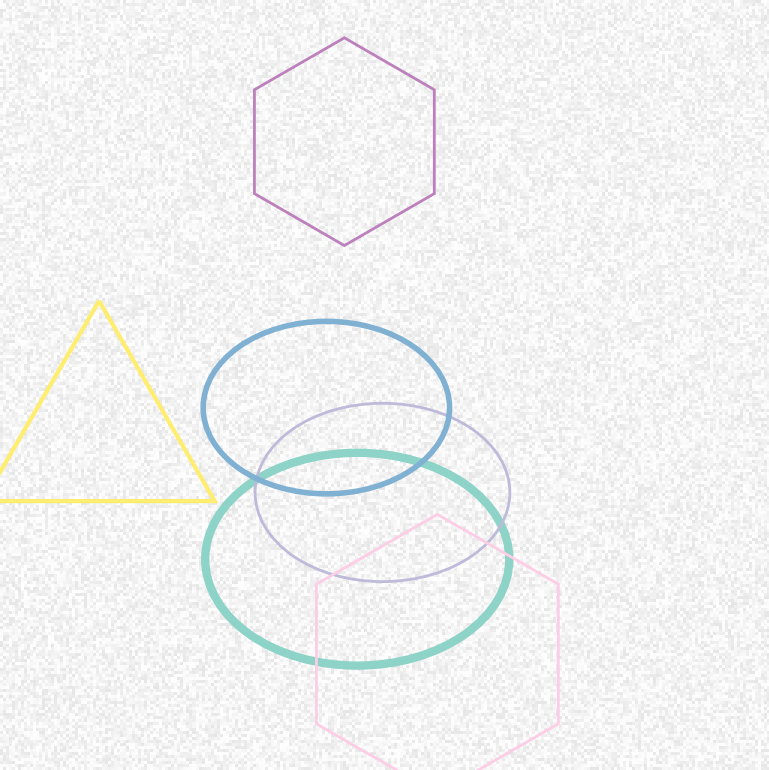[{"shape": "oval", "thickness": 3, "radius": 0.99, "center": [0.464, 0.274]}, {"shape": "oval", "thickness": 1, "radius": 0.83, "center": [0.497, 0.36]}, {"shape": "oval", "thickness": 2, "radius": 0.8, "center": [0.424, 0.471]}, {"shape": "hexagon", "thickness": 1, "radius": 0.91, "center": [0.568, 0.151]}, {"shape": "hexagon", "thickness": 1, "radius": 0.67, "center": [0.447, 0.816]}, {"shape": "triangle", "thickness": 1.5, "radius": 0.87, "center": [0.129, 0.436]}]